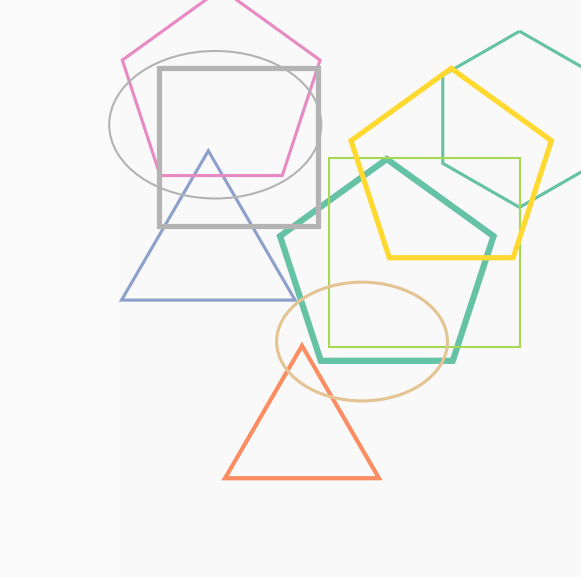[{"shape": "pentagon", "thickness": 3, "radius": 0.97, "center": [0.665, 0.531]}, {"shape": "hexagon", "thickness": 1.5, "radius": 0.76, "center": [0.894, 0.793]}, {"shape": "triangle", "thickness": 2, "radius": 0.76, "center": [0.52, 0.248]}, {"shape": "triangle", "thickness": 1.5, "radius": 0.86, "center": [0.358, 0.566]}, {"shape": "pentagon", "thickness": 1.5, "radius": 0.89, "center": [0.381, 0.84]}, {"shape": "square", "thickness": 1, "radius": 0.82, "center": [0.73, 0.562]}, {"shape": "pentagon", "thickness": 2.5, "radius": 0.91, "center": [0.776, 0.699]}, {"shape": "oval", "thickness": 1.5, "radius": 0.73, "center": [0.623, 0.408]}, {"shape": "oval", "thickness": 1, "radius": 0.91, "center": [0.37, 0.783]}, {"shape": "square", "thickness": 2.5, "radius": 0.68, "center": [0.41, 0.744]}]